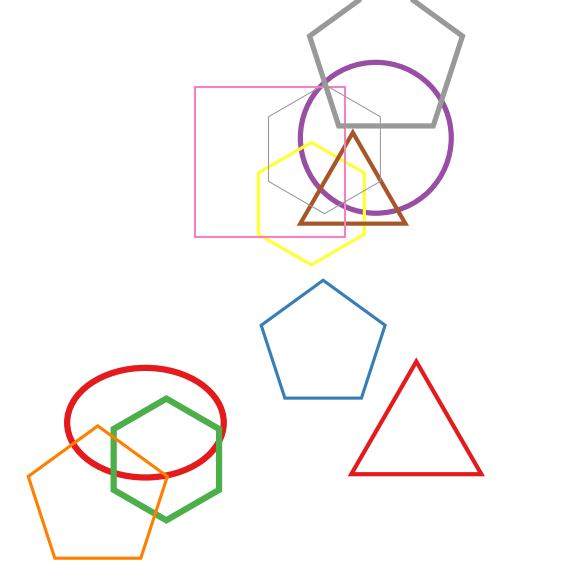[{"shape": "triangle", "thickness": 2, "radius": 0.65, "center": [0.721, 0.243]}, {"shape": "oval", "thickness": 3, "radius": 0.68, "center": [0.252, 0.267]}, {"shape": "pentagon", "thickness": 1.5, "radius": 0.56, "center": [0.56, 0.401]}, {"shape": "hexagon", "thickness": 3, "radius": 0.53, "center": [0.288, 0.204]}, {"shape": "circle", "thickness": 2.5, "radius": 0.65, "center": [0.651, 0.761]}, {"shape": "pentagon", "thickness": 1.5, "radius": 0.63, "center": [0.169, 0.135]}, {"shape": "hexagon", "thickness": 1.5, "radius": 0.53, "center": [0.539, 0.647]}, {"shape": "triangle", "thickness": 2, "radius": 0.53, "center": [0.611, 0.664]}, {"shape": "square", "thickness": 1, "radius": 0.65, "center": [0.467, 0.719]}, {"shape": "hexagon", "thickness": 0.5, "radius": 0.56, "center": [0.562, 0.741]}, {"shape": "pentagon", "thickness": 2.5, "radius": 0.7, "center": [0.668, 0.894]}]